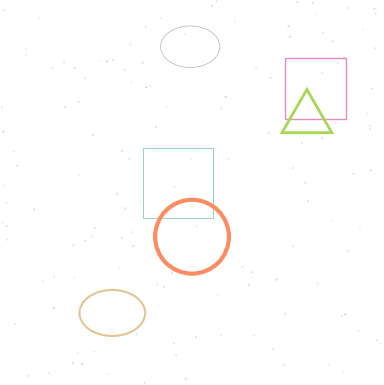[{"shape": "square", "thickness": 0.5, "radius": 0.45, "center": [0.463, 0.525]}, {"shape": "circle", "thickness": 3, "radius": 0.48, "center": [0.499, 0.385]}, {"shape": "square", "thickness": 1, "radius": 0.39, "center": [0.82, 0.77]}, {"shape": "triangle", "thickness": 2, "radius": 0.37, "center": [0.797, 0.693]}, {"shape": "oval", "thickness": 1.5, "radius": 0.43, "center": [0.292, 0.187]}, {"shape": "oval", "thickness": 0.5, "radius": 0.38, "center": [0.494, 0.879]}]